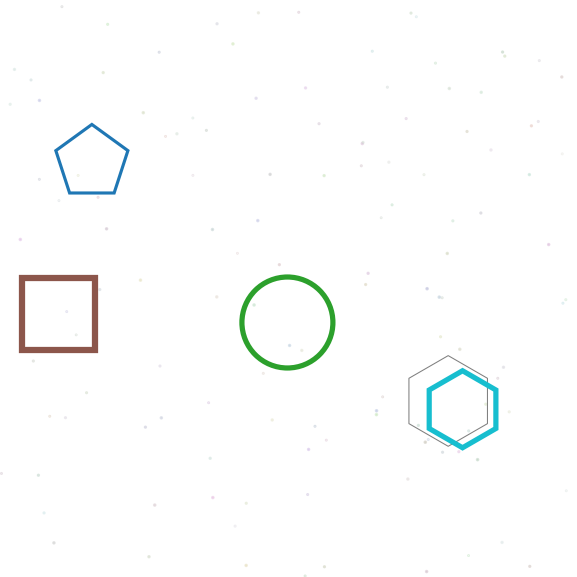[{"shape": "pentagon", "thickness": 1.5, "radius": 0.33, "center": [0.159, 0.718]}, {"shape": "circle", "thickness": 2.5, "radius": 0.39, "center": [0.498, 0.441]}, {"shape": "square", "thickness": 3, "radius": 0.31, "center": [0.101, 0.455]}, {"shape": "hexagon", "thickness": 0.5, "radius": 0.39, "center": [0.776, 0.305]}, {"shape": "hexagon", "thickness": 2.5, "radius": 0.33, "center": [0.801, 0.29]}]